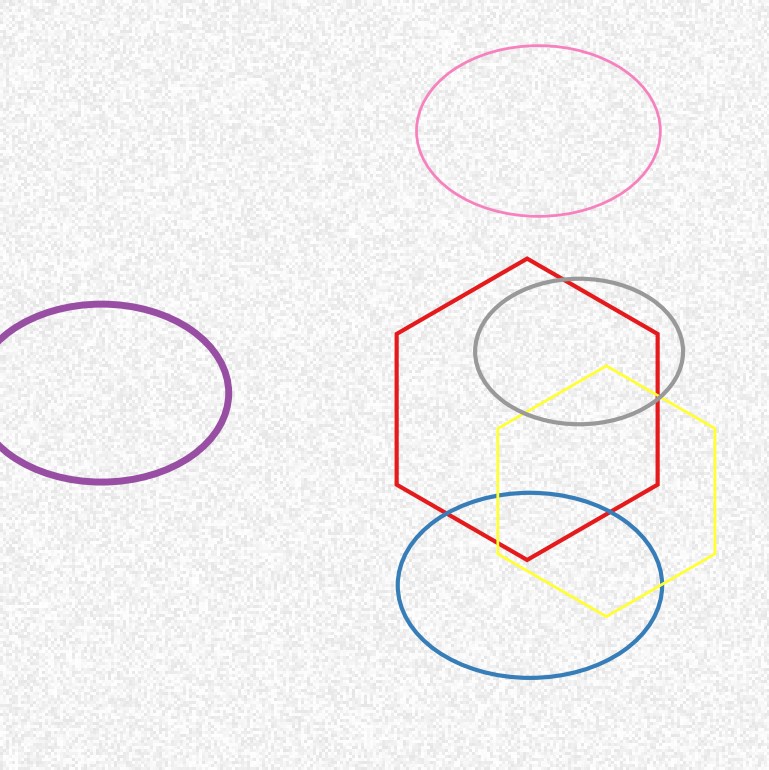[{"shape": "hexagon", "thickness": 1.5, "radius": 0.98, "center": [0.685, 0.468]}, {"shape": "oval", "thickness": 1.5, "radius": 0.86, "center": [0.688, 0.24]}, {"shape": "oval", "thickness": 2.5, "radius": 0.83, "center": [0.132, 0.489]}, {"shape": "hexagon", "thickness": 1, "radius": 0.81, "center": [0.787, 0.362]}, {"shape": "oval", "thickness": 1, "radius": 0.79, "center": [0.699, 0.83]}, {"shape": "oval", "thickness": 1.5, "radius": 0.68, "center": [0.752, 0.544]}]